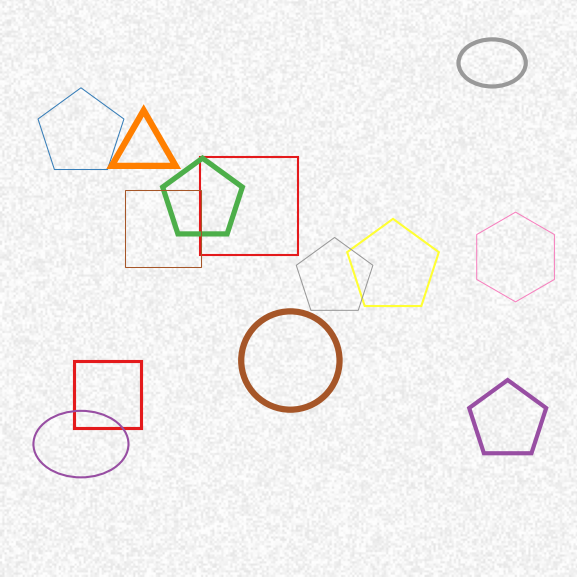[{"shape": "square", "thickness": 1.5, "radius": 0.29, "center": [0.186, 0.315]}, {"shape": "square", "thickness": 1, "radius": 0.42, "center": [0.431, 0.642]}, {"shape": "pentagon", "thickness": 0.5, "radius": 0.39, "center": [0.14, 0.769]}, {"shape": "pentagon", "thickness": 2.5, "radius": 0.36, "center": [0.351, 0.653]}, {"shape": "pentagon", "thickness": 2, "radius": 0.35, "center": [0.879, 0.271]}, {"shape": "oval", "thickness": 1, "radius": 0.41, "center": [0.14, 0.23]}, {"shape": "triangle", "thickness": 3, "radius": 0.32, "center": [0.249, 0.744]}, {"shape": "pentagon", "thickness": 1, "radius": 0.42, "center": [0.681, 0.537]}, {"shape": "circle", "thickness": 3, "radius": 0.43, "center": [0.503, 0.375]}, {"shape": "square", "thickness": 0.5, "radius": 0.33, "center": [0.282, 0.604]}, {"shape": "hexagon", "thickness": 0.5, "radius": 0.39, "center": [0.893, 0.554]}, {"shape": "pentagon", "thickness": 0.5, "radius": 0.35, "center": [0.579, 0.518]}, {"shape": "oval", "thickness": 2, "radius": 0.29, "center": [0.852, 0.89]}]